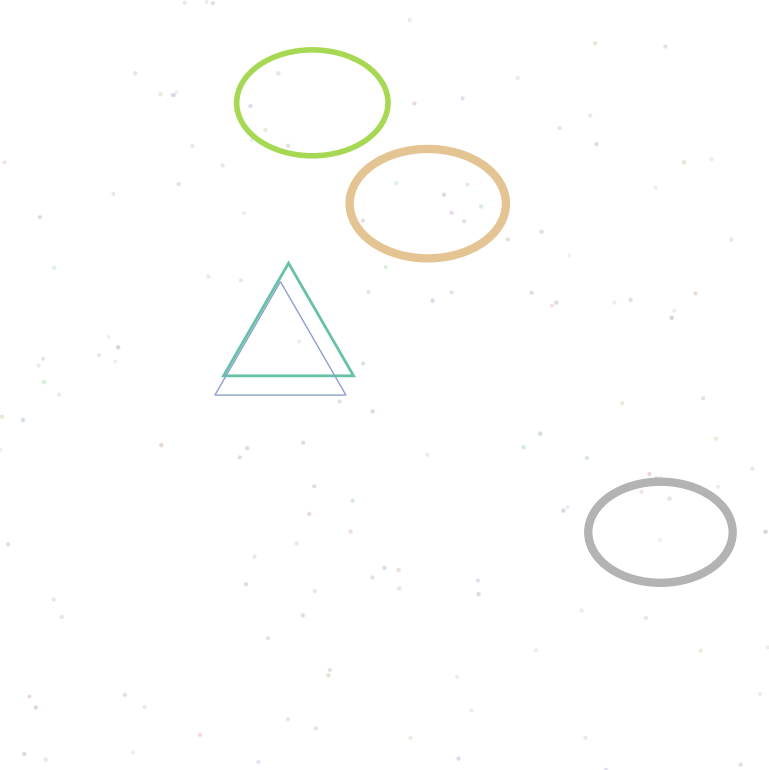[{"shape": "triangle", "thickness": 1, "radius": 0.49, "center": [0.375, 0.561]}, {"shape": "triangle", "thickness": 0.5, "radius": 0.49, "center": [0.364, 0.536]}, {"shape": "oval", "thickness": 2, "radius": 0.49, "center": [0.406, 0.866]}, {"shape": "oval", "thickness": 3, "radius": 0.51, "center": [0.556, 0.736]}, {"shape": "oval", "thickness": 3, "radius": 0.47, "center": [0.858, 0.309]}]